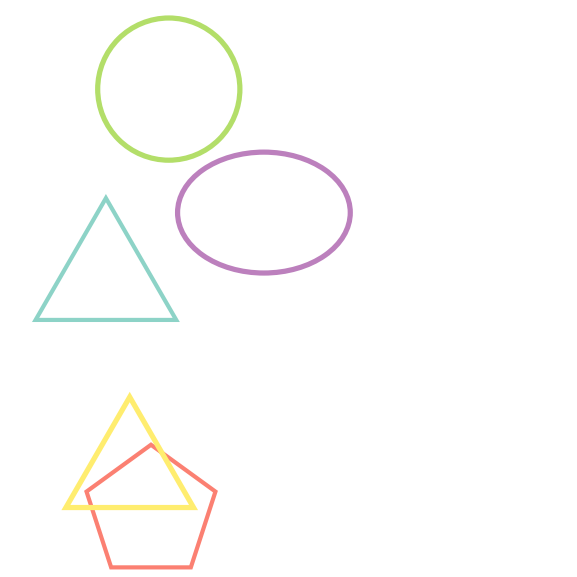[{"shape": "triangle", "thickness": 2, "radius": 0.7, "center": [0.183, 0.515]}, {"shape": "pentagon", "thickness": 2, "radius": 0.59, "center": [0.261, 0.112]}, {"shape": "circle", "thickness": 2.5, "radius": 0.62, "center": [0.292, 0.845]}, {"shape": "oval", "thickness": 2.5, "radius": 0.75, "center": [0.457, 0.631]}, {"shape": "triangle", "thickness": 2.5, "radius": 0.64, "center": [0.225, 0.184]}]